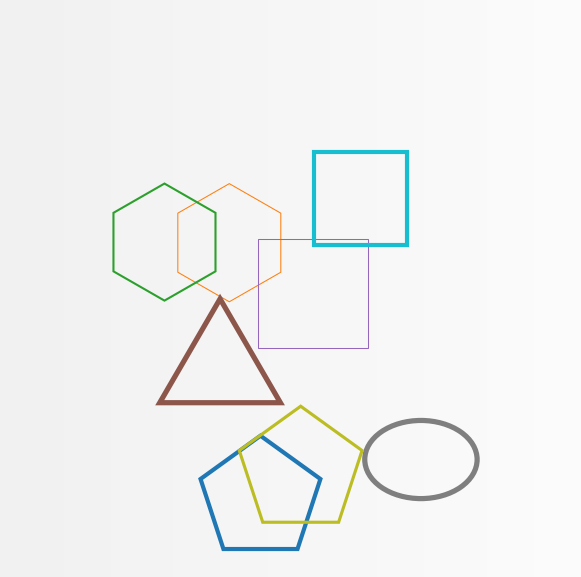[{"shape": "pentagon", "thickness": 2, "radius": 0.54, "center": [0.448, 0.136]}, {"shape": "hexagon", "thickness": 0.5, "radius": 0.51, "center": [0.395, 0.579]}, {"shape": "hexagon", "thickness": 1, "radius": 0.51, "center": [0.283, 0.58]}, {"shape": "square", "thickness": 0.5, "radius": 0.47, "center": [0.539, 0.491]}, {"shape": "triangle", "thickness": 2.5, "radius": 0.6, "center": [0.379, 0.362]}, {"shape": "oval", "thickness": 2.5, "radius": 0.48, "center": [0.724, 0.203]}, {"shape": "pentagon", "thickness": 1.5, "radius": 0.56, "center": [0.517, 0.185]}, {"shape": "square", "thickness": 2, "radius": 0.4, "center": [0.62, 0.655]}]